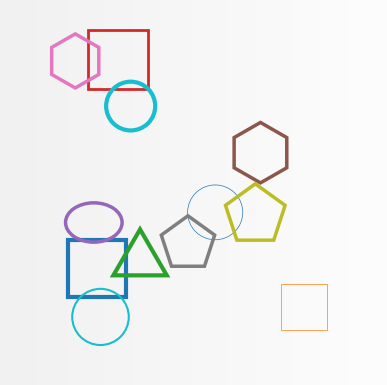[{"shape": "circle", "thickness": 0.5, "radius": 0.36, "center": [0.555, 0.448]}, {"shape": "square", "thickness": 3, "radius": 0.37, "center": [0.251, 0.303]}, {"shape": "square", "thickness": 0.5, "radius": 0.3, "center": [0.784, 0.203]}, {"shape": "triangle", "thickness": 3, "radius": 0.4, "center": [0.361, 0.325]}, {"shape": "square", "thickness": 2, "radius": 0.39, "center": [0.304, 0.846]}, {"shape": "oval", "thickness": 2.5, "radius": 0.36, "center": [0.242, 0.422]}, {"shape": "hexagon", "thickness": 2.5, "radius": 0.39, "center": [0.672, 0.603]}, {"shape": "hexagon", "thickness": 2.5, "radius": 0.35, "center": [0.194, 0.842]}, {"shape": "pentagon", "thickness": 2.5, "radius": 0.36, "center": [0.485, 0.367]}, {"shape": "pentagon", "thickness": 2.5, "radius": 0.4, "center": [0.659, 0.442]}, {"shape": "circle", "thickness": 1.5, "radius": 0.36, "center": [0.259, 0.177]}, {"shape": "circle", "thickness": 3, "radius": 0.32, "center": [0.337, 0.725]}]